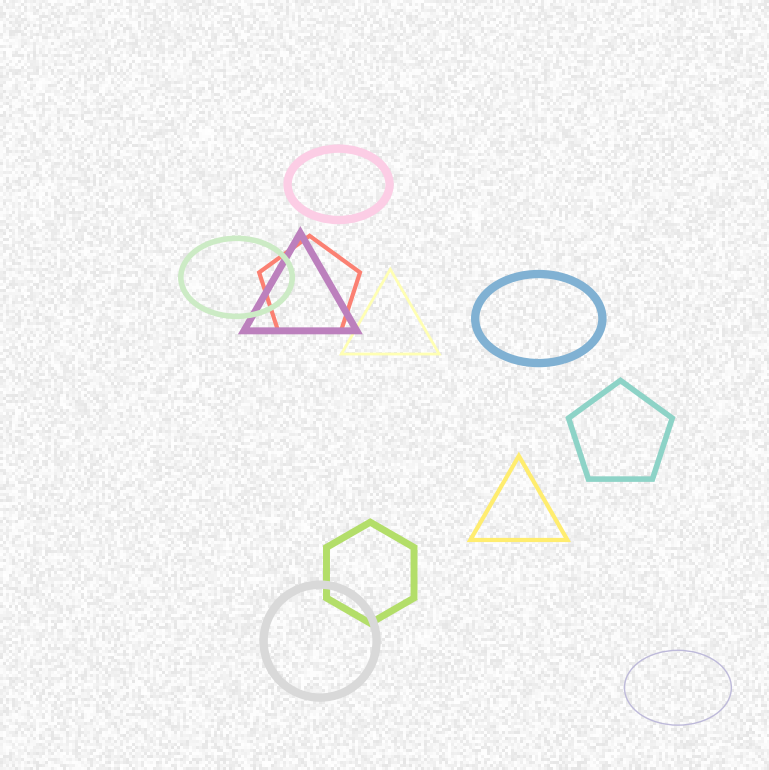[{"shape": "pentagon", "thickness": 2, "radius": 0.35, "center": [0.806, 0.435]}, {"shape": "triangle", "thickness": 1, "radius": 0.37, "center": [0.507, 0.577]}, {"shape": "oval", "thickness": 0.5, "radius": 0.35, "center": [0.88, 0.107]}, {"shape": "pentagon", "thickness": 1.5, "radius": 0.34, "center": [0.402, 0.625]}, {"shape": "oval", "thickness": 3, "radius": 0.41, "center": [0.7, 0.586]}, {"shape": "hexagon", "thickness": 2.5, "radius": 0.33, "center": [0.481, 0.256]}, {"shape": "oval", "thickness": 3, "radius": 0.33, "center": [0.44, 0.761]}, {"shape": "circle", "thickness": 3, "radius": 0.37, "center": [0.416, 0.167]}, {"shape": "triangle", "thickness": 2.5, "radius": 0.42, "center": [0.39, 0.613]}, {"shape": "oval", "thickness": 2, "radius": 0.36, "center": [0.307, 0.64]}, {"shape": "triangle", "thickness": 1.5, "radius": 0.36, "center": [0.674, 0.335]}]